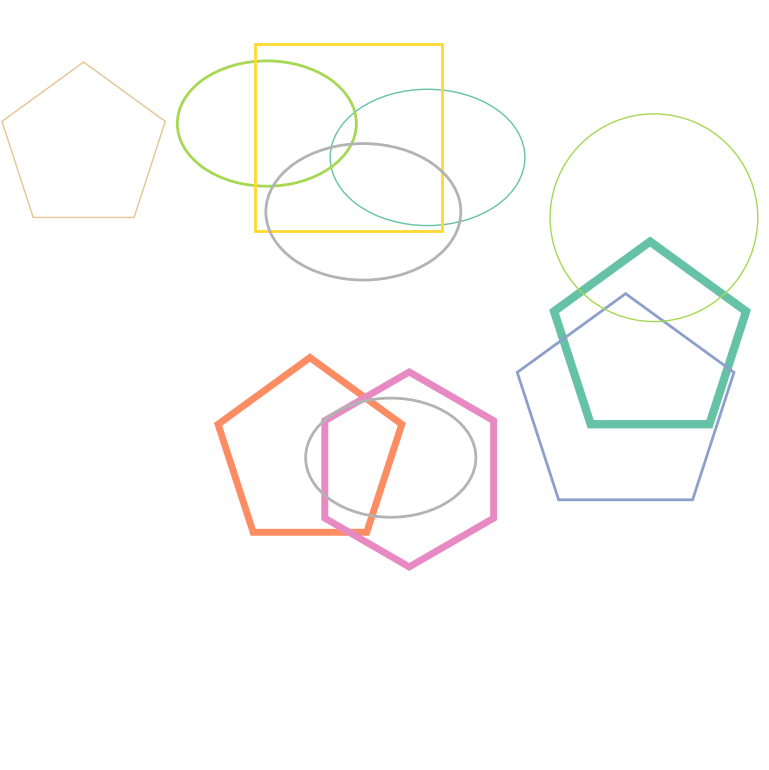[{"shape": "pentagon", "thickness": 3, "radius": 0.66, "center": [0.844, 0.555]}, {"shape": "oval", "thickness": 0.5, "radius": 0.63, "center": [0.555, 0.796]}, {"shape": "pentagon", "thickness": 2.5, "radius": 0.63, "center": [0.403, 0.41]}, {"shape": "pentagon", "thickness": 1, "radius": 0.74, "center": [0.812, 0.471]}, {"shape": "hexagon", "thickness": 2.5, "radius": 0.63, "center": [0.531, 0.39]}, {"shape": "oval", "thickness": 1, "radius": 0.58, "center": [0.347, 0.84]}, {"shape": "circle", "thickness": 0.5, "radius": 0.67, "center": [0.849, 0.717]}, {"shape": "square", "thickness": 1, "radius": 0.61, "center": [0.453, 0.822]}, {"shape": "pentagon", "thickness": 0.5, "radius": 0.56, "center": [0.109, 0.808]}, {"shape": "oval", "thickness": 1, "radius": 0.55, "center": [0.507, 0.406]}, {"shape": "oval", "thickness": 1, "radius": 0.63, "center": [0.472, 0.725]}]